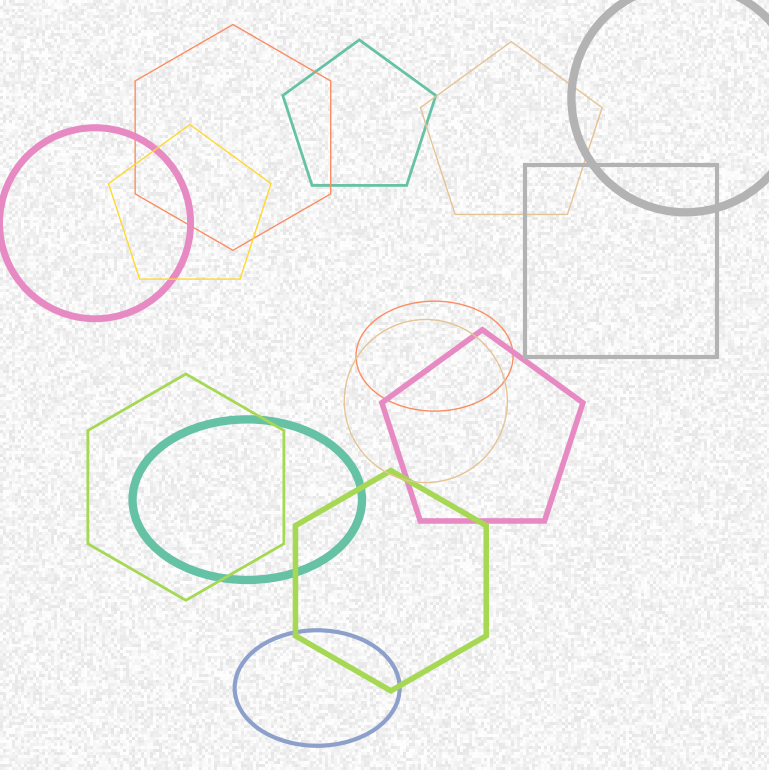[{"shape": "pentagon", "thickness": 1, "radius": 0.52, "center": [0.467, 0.844]}, {"shape": "oval", "thickness": 3, "radius": 0.74, "center": [0.321, 0.351]}, {"shape": "hexagon", "thickness": 0.5, "radius": 0.73, "center": [0.302, 0.822]}, {"shape": "oval", "thickness": 0.5, "radius": 0.51, "center": [0.564, 0.537]}, {"shape": "oval", "thickness": 1.5, "radius": 0.54, "center": [0.412, 0.106]}, {"shape": "pentagon", "thickness": 2, "radius": 0.69, "center": [0.626, 0.434]}, {"shape": "circle", "thickness": 2.5, "radius": 0.62, "center": [0.123, 0.71]}, {"shape": "hexagon", "thickness": 1, "radius": 0.73, "center": [0.241, 0.367]}, {"shape": "hexagon", "thickness": 2, "radius": 0.72, "center": [0.508, 0.246]}, {"shape": "pentagon", "thickness": 0.5, "radius": 0.55, "center": [0.247, 0.727]}, {"shape": "circle", "thickness": 0.5, "radius": 0.53, "center": [0.553, 0.479]}, {"shape": "pentagon", "thickness": 0.5, "radius": 0.62, "center": [0.664, 0.822]}, {"shape": "circle", "thickness": 3, "radius": 0.74, "center": [0.89, 0.873]}, {"shape": "square", "thickness": 1.5, "radius": 0.62, "center": [0.807, 0.661]}]